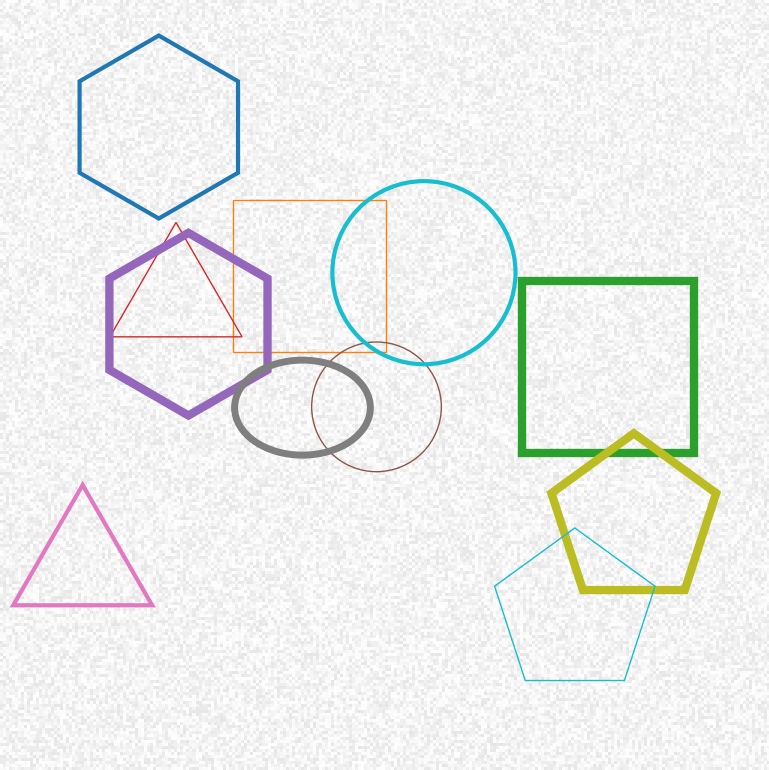[{"shape": "hexagon", "thickness": 1.5, "radius": 0.59, "center": [0.206, 0.835]}, {"shape": "square", "thickness": 0.5, "radius": 0.49, "center": [0.402, 0.642]}, {"shape": "square", "thickness": 3, "radius": 0.56, "center": [0.79, 0.523]}, {"shape": "triangle", "thickness": 0.5, "radius": 0.5, "center": [0.229, 0.612]}, {"shape": "hexagon", "thickness": 3, "radius": 0.59, "center": [0.245, 0.579]}, {"shape": "circle", "thickness": 0.5, "radius": 0.42, "center": [0.489, 0.472]}, {"shape": "triangle", "thickness": 1.5, "radius": 0.52, "center": [0.107, 0.266]}, {"shape": "oval", "thickness": 2.5, "radius": 0.44, "center": [0.393, 0.471]}, {"shape": "pentagon", "thickness": 3, "radius": 0.56, "center": [0.823, 0.325]}, {"shape": "pentagon", "thickness": 0.5, "radius": 0.55, "center": [0.746, 0.205]}, {"shape": "circle", "thickness": 1.5, "radius": 0.59, "center": [0.551, 0.646]}]